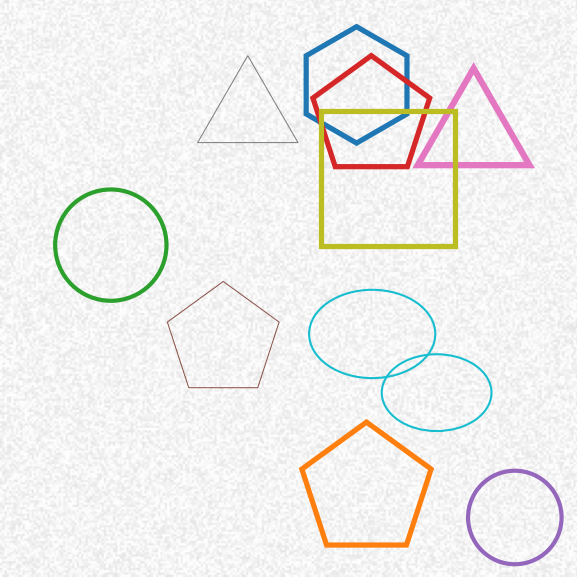[{"shape": "hexagon", "thickness": 2.5, "radius": 0.5, "center": [0.617, 0.852]}, {"shape": "pentagon", "thickness": 2.5, "radius": 0.59, "center": [0.635, 0.151]}, {"shape": "circle", "thickness": 2, "radius": 0.48, "center": [0.192, 0.575]}, {"shape": "pentagon", "thickness": 2.5, "radius": 0.53, "center": [0.643, 0.797]}, {"shape": "circle", "thickness": 2, "radius": 0.4, "center": [0.891, 0.103]}, {"shape": "pentagon", "thickness": 0.5, "radius": 0.51, "center": [0.387, 0.41]}, {"shape": "triangle", "thickness": 3, "radius": 0.56, "center": [0.82, 0.769]}, {"shape": "triangle", "thickness": 0.5, "radius": 0.5, "center": [0.429, 0.802]}, {"shape": "square", "thickness": 2.5, "radius": 0.58, "center": [0.672, 0.691]}, {"shape": "oval", "thickness": 1, "radius": 0.48, "center": [0.756, 0.319]}, {"shape": "oval", "thickness": 1, "radius": 0.55, "center": [0.644, 0.421]}]